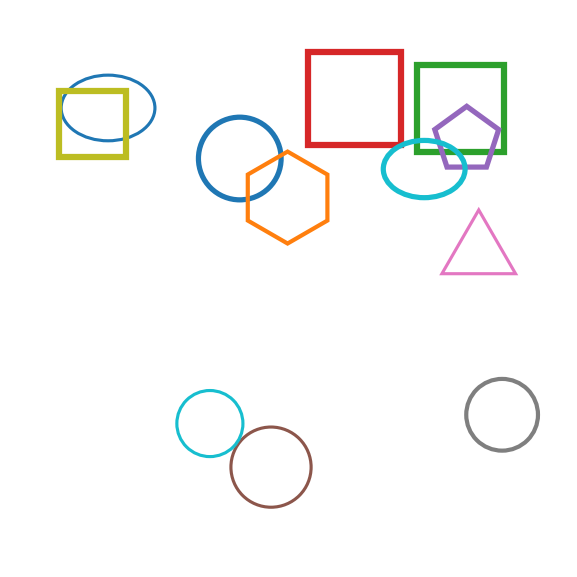[{"shape": "oval", "thickness": 1.5, "radius": 0.41, "center": [0.187, 0.812]}, {"shape": "circle", "thickness": 2.5, "radius": 0.36, "center": [0.415, 0.725]}, {"shape": "hexagon", "thickness": 2, "radius": 0.4, "center": [0.498, 0.657]}, {"shape": "square", "thickness": 3, "radius": 0.38, "center": [0.798, 0.811]}, {"shape": "square", "thickness": 3, "radius": 0.4, "center": [0.614, 0.829]}, {"shape": "pentagon", "thickness": 2.5, "radius": 0.29, "center": [0.808, 0.757]}, {"shape": "circle", "thickness": 1.5, "radius": 0.35, "center": [0.469, 0.19]}, {"shape": "triangle", "thickness": 1.5, "radius": 0.37, "center": [0.829, 0.562]}, {"shape": "circle", "thickness": 2, "radius": 0.31, "center": [0.869, 0.281]}, {"shape": "square", "thickness": 3, "radius": 0.29, "center": [0.161, 0.784]}, {"shape": "oval", "thickness": 2.5, "radius": 0.35, "center": [0.735, 0.706]}, {"shape": "circle", "thickness": 1.5, "radius": 0.29, "center": [0.363, 0.266]}]